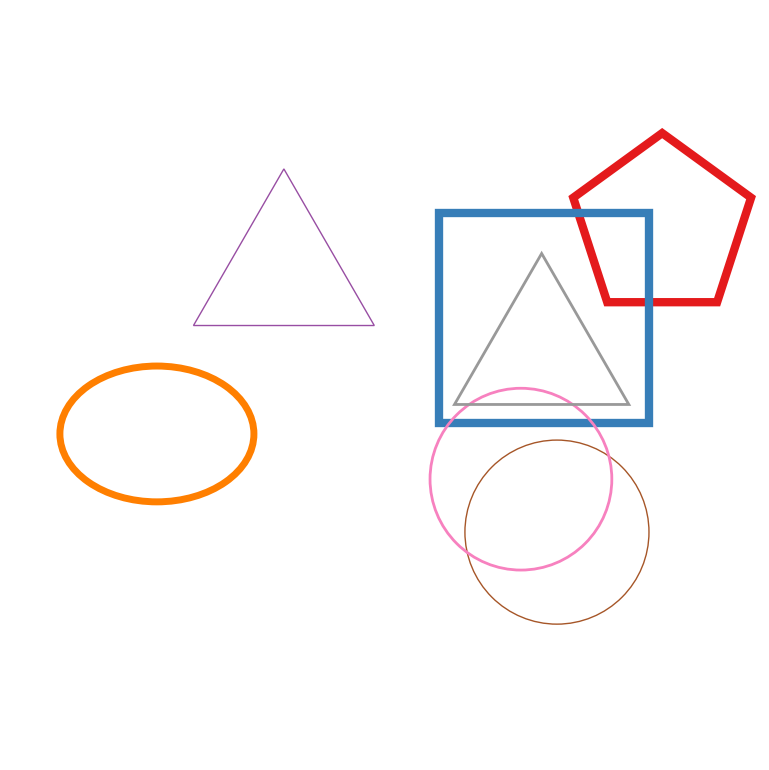[{"shape": "pentagon", "thickness": 3, "radius": 0.61, "center": [0.86, 0.706]}, {"shape": "square", "thickness": 3, "radius": 0.68, "center": [0.706, 0.587]}, {"shape": "triangle", "thickness": 0.5, "radius": 0.68, "center": [0.369, 0.645]}, {"shape": "oval", "thickness": 2.5, "radius": 0.63, "center": [0.204, 0.436]}, {"shape": "circle", "thickness": 0.5, "radius": 0.6, "center": [0.723, 0.309]}, {"shape": "circle", "thickness": 1, "radius": 0.59, "center": [0.677, 0.378]}, {"shape": "triangle", "thickness": 1, "radius": 0.65, "center": [0.703, 0.54]}]